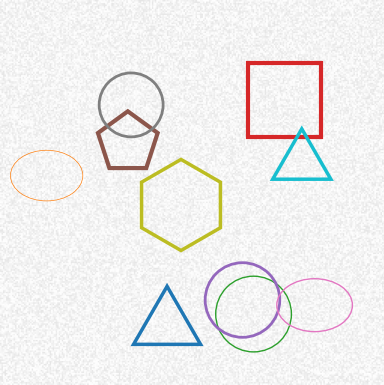[{"shape": "triangle", "thickness": 2.5, "radius": 0.5, "center": [0.434, 0.156]}, {"shape": "oval", "thickness": 0.5, "radius": 0.47, "center": [0.121, 0.544]}, {"shape": "circle", "thickness": 1, "radius": 0.49, "center": [0.659, 0.184]}, {"shape": "square", "thickness": 3, "radius": 0.48, "center": [0.738, 0.74]}, {"shape": "circle", "thickness": 2, "radius": 0.48, "center": [0.63, 0.221]}, {"shape": "pentagon", "thickness": 3, "radius": 0.41, "center": [0.332, 0.629]}, {"shape": "oval", "thickness": 1, "radius": 0.49, "center": [0.817, 0.207]}, {"shape": "circle", "thickness": 2, "radius": 0.42, "center": [0.341, 0.728]}, {"shape": "hexagon", "thickness": 2.5, "radius": 0.59, "center": [0.47, 0.468]}, {"shape": "triangle", "thickness": 2.5, "radius": 0.44, "center": [0.784, 0.578]}]